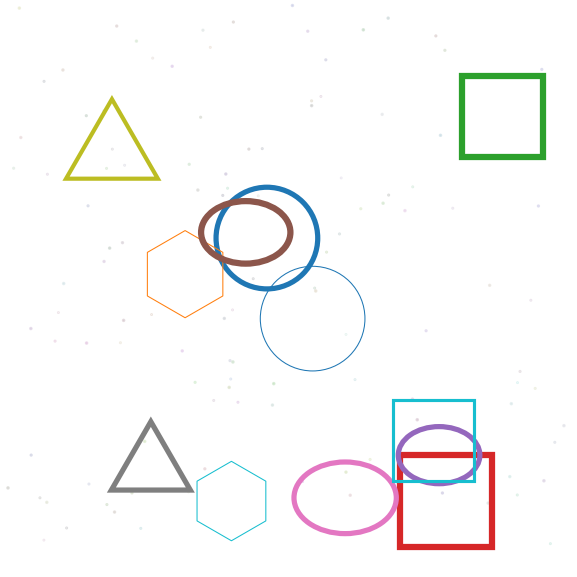[{"shape": "circle", "thickness": 2.5, "radius": 0.44, "center": [0.462, 0.587]}, {"shape": "circle", "thickness": 0.5, "radius": 0.45, "center": [0.541, 0.447]}, {"shape": "hexagon", "thickness": 0.5, "radius": 0.38, "center": [0.321, 0.524]}, {"shape": "square", "thickness": 3, "radius": 0.35, "center": [0.87, 0.798]}, {"shape": "square", "thickness": 3, "radius": 0.4, "center": [0.773, 0.132]}, {"shape": "oval", "thickness": 2.5, "radius": 0.35, "center": [0.76, 0.211]}, {"shape": "oval", "thickness": 3, "radius": 0.39, "center": [0.426, 0.597]}, {"shape": "oval", "thickness": 2.5, "radius": 0.44, "center": [0.598, 0.137]}, {"shape": "triangle", "thickness": 2.5, "radius": 0.39, "center": [0.261, 0.19]}, {"shape": "triangle", "thickness": 2, "radius": 0.46, "center": [0.194, 0.736]}, {"shape": "square", "thickness": 1.5, "radius": 0.35, "center": [0.75, 0.236]}, {"shape": "hexagon", "thickness": 0.5, "radius": 0.34, "center": [0.401, 0.132]}]